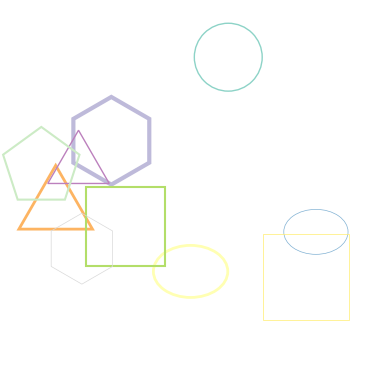[{"shape": "circle", "thickness": 1, "radius": 0.44, "center": [0.593, 0.851]}, {"shape": "oval", "thickness": 2, "radius": 0.48, "center": [0.495, 0.295]}, {"shape": "hexagon", "thickness": 3, "radius": 0.57, "center": [0.289, 0.634]}, {"shape": "oval", "thickness": 0.5, "radius": 0.42, "center": [0.821, 0.398]}, {"shape": "triangle", "thickness": 2, "radius": 0.55, "center": [0.145, 0.46]}, {"shape": "square", "thickness": 1.5, "radius": 0.51, "center": [0.325, 0.412]}, {"shape": "hexagon", "thickness": 0.5, "radius": 0.46, "center": [0.213, 0.354]}, {"shape": "triangle", "thickness": 1, "radius": 0.46, "center": [0.204, 0.57]}, {"shape": "pentagon", "thickness": 1.5, "radius": 0.52, "center": [0.107, 0.566]}, {"shape": "square", "thickness": 0.5, "radius": 0.56, "center": [0.794, 0.281]}]